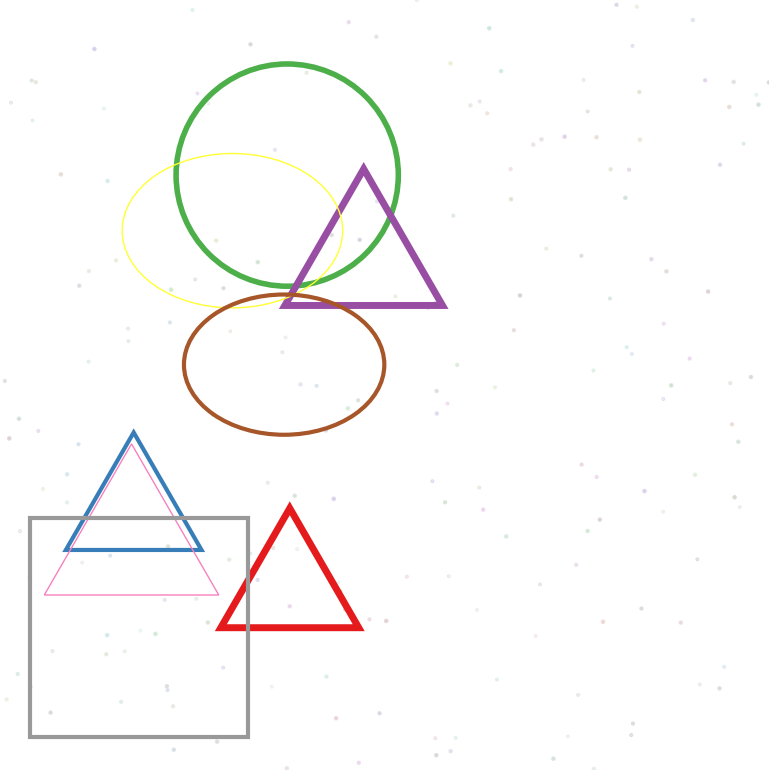[{"shape": "triangle", "thickness": 2.5, "radius": 0.52, "center": [0.376, 0.236]}, {"shape": "triangle", "thickness": 1.5, "radius": 0.51, "center": [0.174, 0.337]}, {"shape": "circle", "thickness": 2, "radius": 0.72, "center": [0.373, 0.773]}, {"shape": "triangle", "thickness": 2.5, "radius": 0.59, "center": [0.472, 0.662]}, {"shape": "oval", "thickness": 0.5, "radius": 0.72, "center": [0.302, 0.7]}, {"shape": "oval", "thickness": 1.5, "radius": 0.65, "center": [0.369, 0.526]}, {"shape": "triangle", "thickness": 0.5, "radius": 0.65, "center": [0.171, 0.293]}, {"shape": "square", "thickness": 1.5, "radius": 0.71, "center": [0.181, 0.185]}]